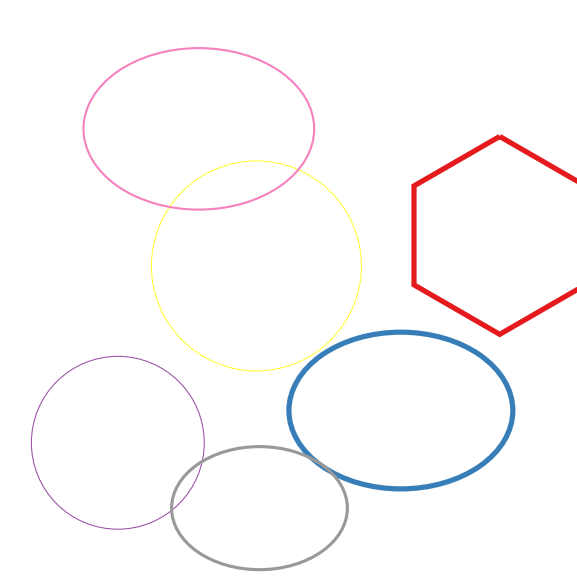[{"shape": "hexagon", "thickness": 2.5, "radius": 0.86, "center": [0.865, 0.592]}, {"shape": "oval", "thickness": 2.5, "radius": 0.97, "center": [0.694, 0.288]}, {"shape": "circle", "thickness": 0.5, "radius": 0.75, "center": [0.204, 0.232]}, {"shape": "circle", "thickness": 0.5, "radius": 0.91, "center": [0.444, 0.539]}, {"shape": "oval", "thickness": 1, "radius": 1.0, "center": [0.344, 0.776]}, {"shape": "oval", "thickness": 1.5, "radius": 0.76, "center": [0.449, 0.119]}]